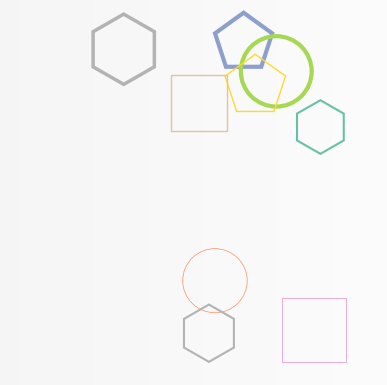[{"shape": "hexagon", "thickness": 1.5, "radius": 0.35, "center": [0.827, 0.67]}, {"shape": "circle", "thickness": 0.5, "radius": 0.42, "center": [0.555, 0.271]}, {"shape": "pentagon", "thickness": 3, "radius": 0.39, "center": [0.629, 0.889]}, {"shape": "square", "thickness": 0.5, "radius": 0.41, "center": [0.811, 0.143]}, {"shape": "circle", "thickness": 3, "radius": 0.46, "center": [0.713, 0.815]}, {"shape": "pentagon", "thickness": 1, "radius": 0.41, "center": [0.659, 0.777]}, {"shape": "square", "thickness": 1, "radius": 0.36, "center": [0.513, 0.731]}, {"shape": "hexagon", "thickness": 2.5, "radius": 0.46, "center": [0.319, 0.872]}, {"shape": "hexagon", "thickness": 1.5, "radius": 0.37, "center": [0.539, 0.135]}]